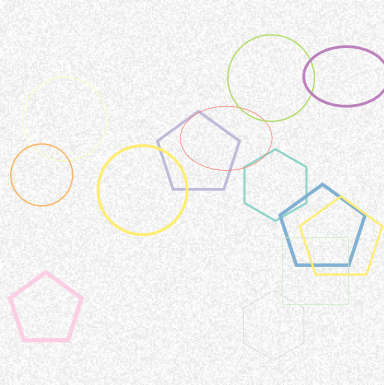[{"shape": "hexagon", "thickness": 1.5, "radius": 0.47, "center": [0.715, 0.519]}, {"shape": "circle", "thickness": 0.5, "radius": 0.55, "center": [0.169, 0.691]}, {"shape": "pentagon", "thickness": 2, "radius": 0.56, "center": [0.515, 0.599]}, {"shape": "oval", "thickness": 0.5, "radius": 0.6, "center": [0.588, 0.641]}, {"shape": "pentagon", "thickness": 2.5, "radius": 0.58, "center": [0.838, 0.405]}, {"shape": "circle", "thickness": 1, "radius": 0.4, "center": [0.108, 0.546]}, {"shape": "circle", "thickness": 1, "radius": 0.56, "center": [0.704, 0.797]}, {"shape": "pentagon", "thickness": 3, "radius": 0.49, "center": [0.119, 0.195]}, {"shape": "hexagon", "thickness": 0.5, "radius": 0.45, "center": [0.711, 0.155]}, {"shape": "oval", "thickness": 2, "radius": 0.55, "center": [0.9, 0.801]}, {"shape": "square", "thickness": 0.5, "radius": 0.43, "center": [0.818, 0.297]}, {"shape": "circle", "thickness": 2, "radius": 0.58, "center": [0.37, 0.506]}, {"shape": "pentagon", "thickness": 1.5, "radius": 0.56, "center": [0.886, 0.378]}]